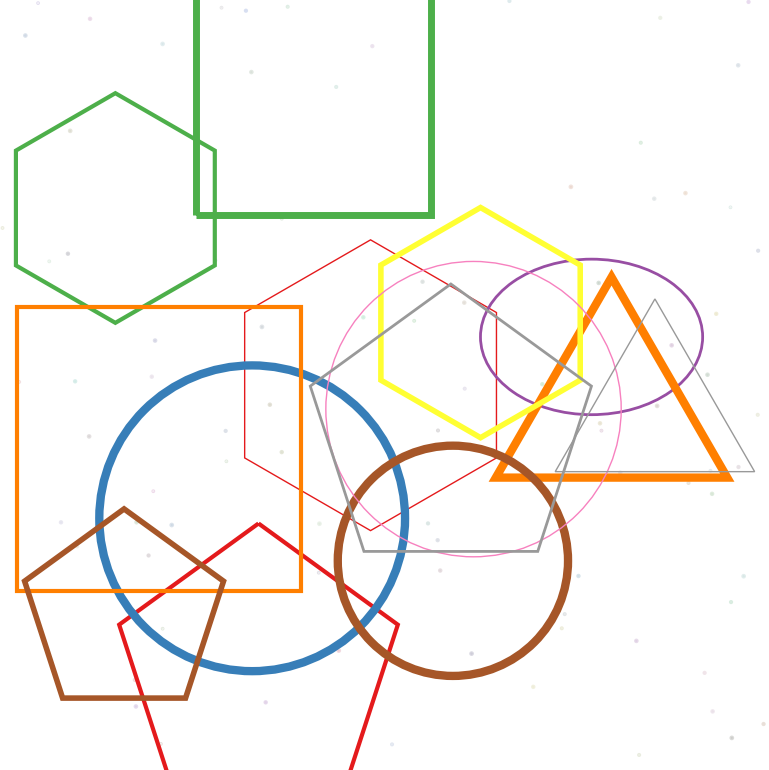[{"shape": "hexagon", "thickness": 0.5, "radius": 0.94, "center": [0.481, 0.5]}, {"shape": "pentagon", "thickness": 1.5, "radius": 0.95, "center": [0.336, 0.13]}, {"shape": "circle", "thickness": 3, "radius": 0.99, "center": [0.328, 0.327]}, {"shape": "square", "thickness": 2.5, "radius": 0.77, "center": [0.407, 0.874]}, {"shape": "hexagon", "thickness": 1.5, "radius": 0.75, "center": [0.15, 0.73]}, {"shape": "oval", "thickness": 1, "radius": 0.72, "center": [0.768, 0.562]}, {"shape": "triangle", "thickness": 3, "radius": 0.87, "center": [0.794, 0.466]}, {"shape": "square", "thickness": 1.5, "radius": 0.92, "center": [0.207, 0.417]}, {"shape": "hexagon", "thickness": 2, "radius": 0.75, "center": [0.624, 0.581]}, {"shape": "pentagon", "thickness": 2, "radius": 0.68, "center": [0.161, 0.203]}, {"shape": "circle", "thickness": 3, "radius": 0.75, "center": [0.588, 0.272]}, {"shape": "circle", "thickness": 0.5, "radius": 0.96, "center": [0.615, 0.469]}, {"shape": "pentagon", "thickness": 1, "radius": 0.96, "center": [0.586, 0.439]}, {"shape": "triangle", "thickness": 0.5, "radius": 0.75, "center": [0.851, 0.462]}]